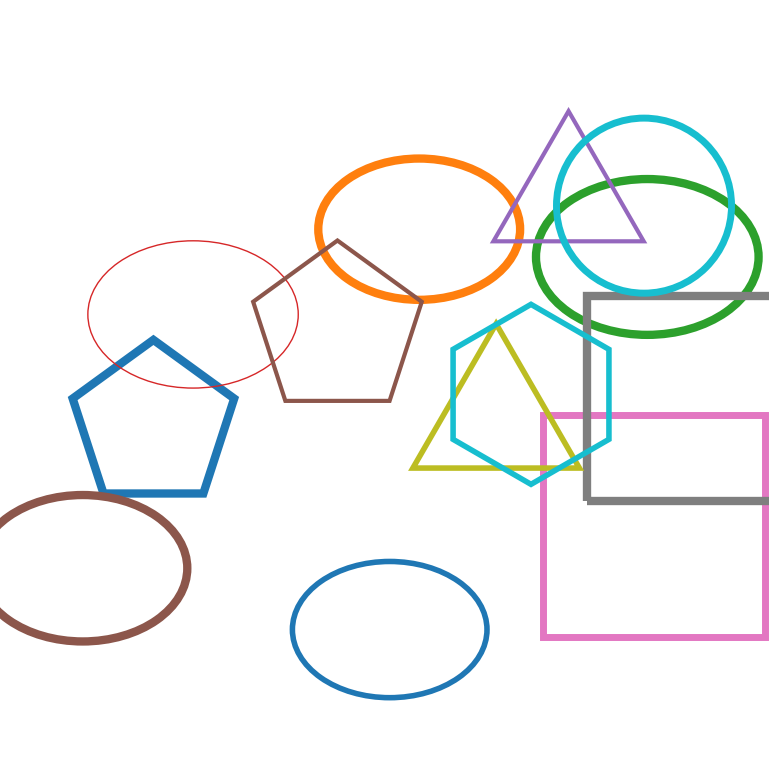[{"shape": "oval", "thickness": 2, "radius": 0.63, "center": [0.506, 0.182]}, {"shape": "pentagon", "thickness": 3, "radius": 0.55, "center": [0.199, 0.448]}, {"shape": "oval", "thickness": 3, "radius": 0.66, "center": [0.544, 0.702]}, {"shape": "oval", "thickness": 3, "radius": 0.72, "center": [0.841, 0.666]}, {"shape": "oval", "thickness": 0.5, "radius": 0.68, "center": [0.251, 0.592]}, {"shape": "triangle", "thickness": 1.5, "radius": 0.56, "center": [0.738, 0.743]}, {"shape": "oval", "thickness": 3, "radius": 0.68, "center": [0.107, 0.262]}, {"shape": "pentagon", "thickness": 1.5, "radius": 0.58, "center": [0.438, 0.573]}, {"shape": "square", "thickness": 2.5, "radius": 0.72, "center": [0.85, 0.317]}, {"shape": "square", "thickness": 3, "radius": 0.67, "center": [0.895, 0.483]}, {"shape": "triangle", "thickness": 2, "radius": 0.62, "center": [0.644, 0.455]}, {"shape": "hexagon", "thickness": 2, "radius": 0.58, "center": [0.69, 0.488]}, {"shape": "circle", "thickness": 2.5, "radius": 0.57, "center": [0.836, 0.733]}]